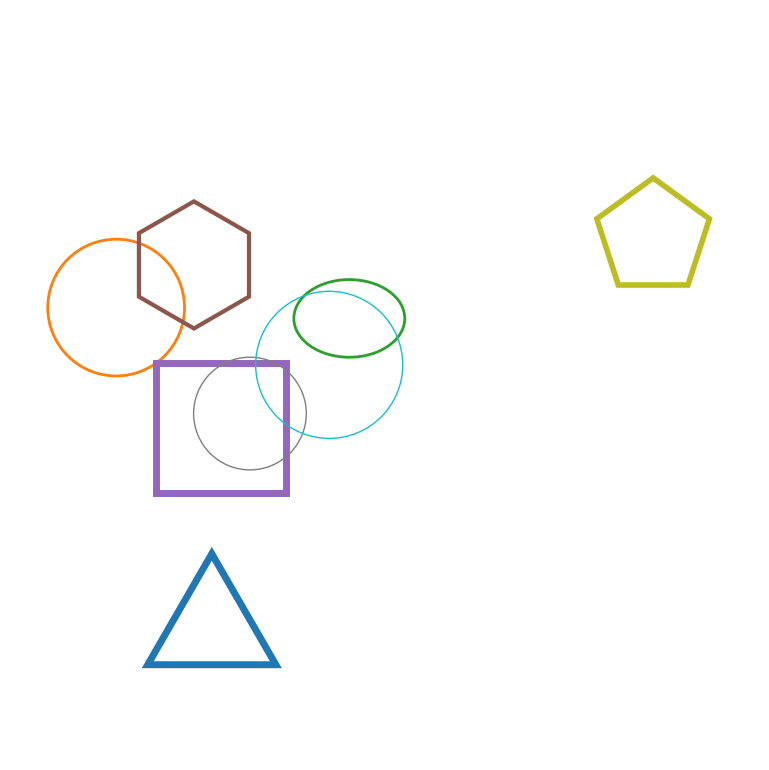[{"shape": "triangle", "thickness": 2.5, "radius": 0.48, "center": [0.275, 0.185]}, {"shape": "circle", "thickness": 1, "radius": 0.44, "center": [0.151, 0.601]}, {"shape": "oval", "thickness": 1, "radius": 0.36, "center": [0.454, 0.586]}, {"shape": "square", "thickness": 2.5, "radius": 0.42, "center": [0.287, 0.445]}, {"shape": "hexagon", "thickness": 1.5, "radius": 0.41, "center": [0.252, 0.656]}, {"shape": "circle", "thickness": 0.5, "radius": 0.37, "center": [0.325, 0.463]}, {"shape": "pentagon", "thickness": 2, "radius": 0.38, "center": [0.848, 0.692]}, {"shape": "circle", "thickness": 0.5, "radius": 0.48, "center": [0.428, 0.526]}]